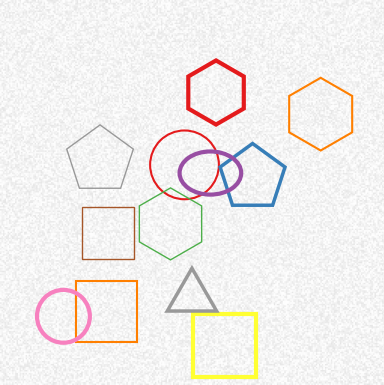[{"shape": "circle", "thickness": 1.5, "radius": 0.45, "center": [0.479, 0.572]}, {"shape": "hexagon", "thickness": 3, "radius": 0.42, "center": [0.561, 0.76]}, {"shape": "pentagon", "thickness": 2.5, "radius": 0.44, "center": [0.656, 0.539]}, {"shape": "hexagon", "thickness": 1, "radius": 0.47, "center": [0.443, 0.418]}, {"shape": "oval", "thickness": 3, "radius": 0.4, "center": [0.546, 0.551]}, {"shape": "hexagon", "thickness": 1.5, "radius": 0.47, "center": [0.833, 0.704]}, {"shape": "square", "thickness": 1.5, "radius": 0.4, "center": [0.276, 0.19]}, {"shape": "square", "thickness": 3, "radius": 0.41, "center": [0.583, 0.103]}, {"shape": "square", "thickness": 1, "radius": 0.34, "center": [0.28, 0.394]}, {"shape": "circle", "thickness": 3, "radius": 0.34, "center": [0.165, 0.178]}, {"shape": "triangle", "thickness": 2.5, "radius": 0.37, "center": [0.499, 0.229]}, {"shape": "pentagon", "thickness": 1, "radius": 0.45, "center": [0.26, 0.585]}]